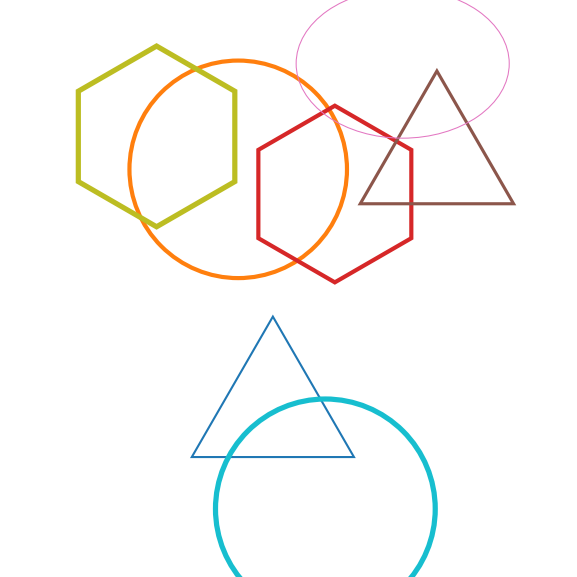[{"shape": "triangle", "thickness": 1, "radius": 0.81, "center": [0.473, 0.289]}, {"shape": "circle", "thickness": 2, "radius": 0.94, "center": [0.412, 0.706]}, {"shape": "hexagon", "thickness": 2, "radius": 0.76, "center": [0.58, 0.663]}, {"shape": "triangle", "thickness": 1.5, "radius": 0.77, "center": [0.757, 0.723]}, {"shape": "oval", "thickness": 0.5, "radius": 0.92, "center": [0.697, 0.889]}, {"shape": "hexagon", "thickness": 2.5, "radius": 0.78, "center": [0.271, 0.763]}, {"shape": "circle", "thickness": 2.5, "radius": 0.95, "center": [0.563, 0.118]}]